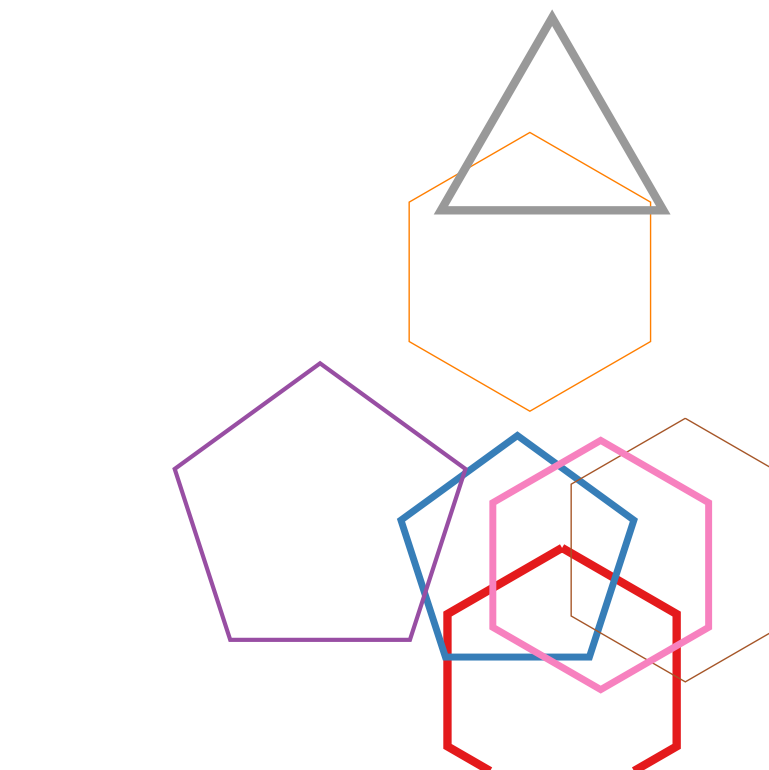[{"shape": "hexagon", "thickness": 3, "radius": 0.86, "center": [0.73, 0.117]}, {"shape": "pentagon", "thickness": 2.5, "radius": 0.8, "center": [0.672, 0.275]}, {"shape": "pentagon", "thickness": 1.5, "radius": 0.99, "center": [0.416, 0.33]}, {"shape": "hexagon", "thickness": 0.5, "radius": 0.91, "center": [0.688, 0.647]}, {"shape": "hexagon", "thickness": 0.5, "radius": 0.86, "center": [0.89, 0.286]}, {"shape": "hexagon", "thickness": 2.5, "radius": 0.81, "center": [0.78, 0.266]}, {"shape": "triangle", "thickness": 3, "radius": 0.83, "center": [0.717, 0.81]}]